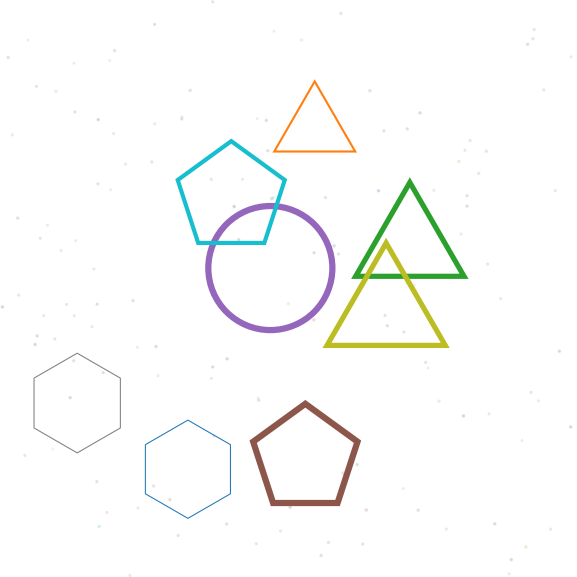[{"shape": "hexagon", "thickness": 0.5, "radius": 0.43, "center": [0.325, 0.187]}, {"shape": "triangle", "thickness": 1, "radius": 0.4, "center": [0.545, 0.777]}, {"shape": "triangle", "thickness": 2.5, "radius": 0.54, "center": [0.71, 0.575]}, {"shape": "circle", "thickness": 3, "radius": 0.54, "center": [0.468, 0.535]}, {"shape": "pentagon", "thickness": 3, "radius": 0.47, "center": [0.529, 0.205]}, {"shape": "hexagon", "thickness": 0.5, "radius": 0.43, "center": [0.134, 0.301]}, {"shape": "triangle", "thickness": 2.5, "radius": 0.59, "center": [0.669, 0.46]}, {"shape": "pentagon", "thickness": 2, "radius": 0.49, "center": [0.4, 0.657]}]